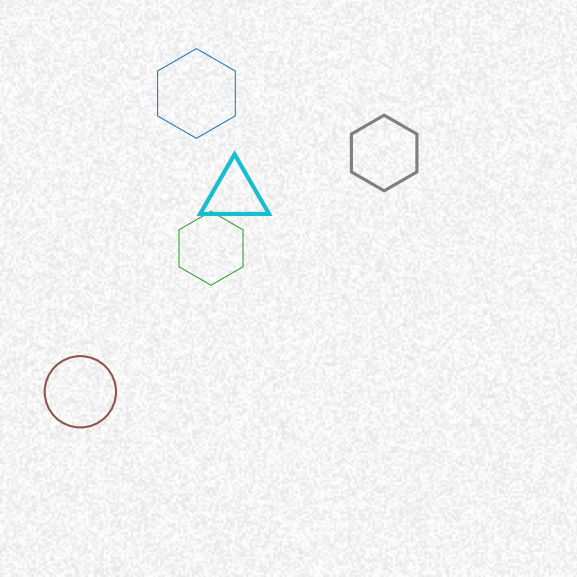[{"shape": "hexagon", "thickness": 0.5, "radius": 0.39, "center": [0.34, 0.837]}, {"shape": "hexagon", "thickness": 0.5, "radius": 0.32, "center": [0.365, 0.569]}, {"shape": "circle", "thickness": 1, "radius": 0.31, "center": [0.139, 0.321]}, {"shape": "hexagon", "thickness": 1.5, "radius": 0.33, "center": [0.665, 0.734]}, {"shape": "triangle", "thickness": 2, "radius": 0.34, "center": [0.406, 0.663]}]